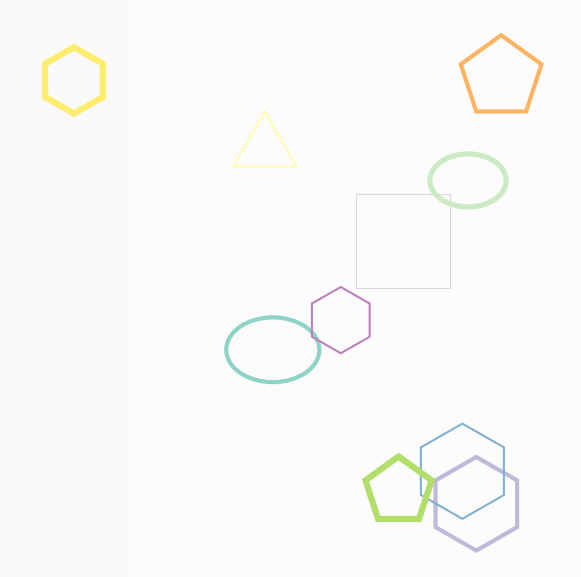[{"shape": "oval", "thickness": 2, "radius": 0.4, "center": [0.469, 0.393]}, {"shape": "triangle", "thickness": 1, "radius": 0.32, "center": [0.456, 0.743]}, {"shape": "hexagon", "thickness": 2, "radius": 0.41, "center": [0.82, 0.127]}, {"shape": "hexagon", "thickness": 1, "radius": 0.41, "center": [0.796, 0.183]}, {"shape": "pentagon", "thickness": 2, "radius": 0.36, "center": [0.862, 0.865]}, {"shape": "pentagon", "thickness": 3, "radius": 0.3, "center": [0.686, 0.149]}, {"shape": "square", "thickness": 0.5, "radius": 0.41, "center": [0.693, 0.582]}, {"shape": "hexagon", "thickness": 1, "radius": 0.29, "center": [0.586, 0.445]}, {"shape": "oval", "thickness": 2.5, "radius": 0.33, "center": [0.805, 0.687]}, {"shape": "hexagon", "thickness": 3, "radius": 0.29, "center": [0.127, 0.86]}]